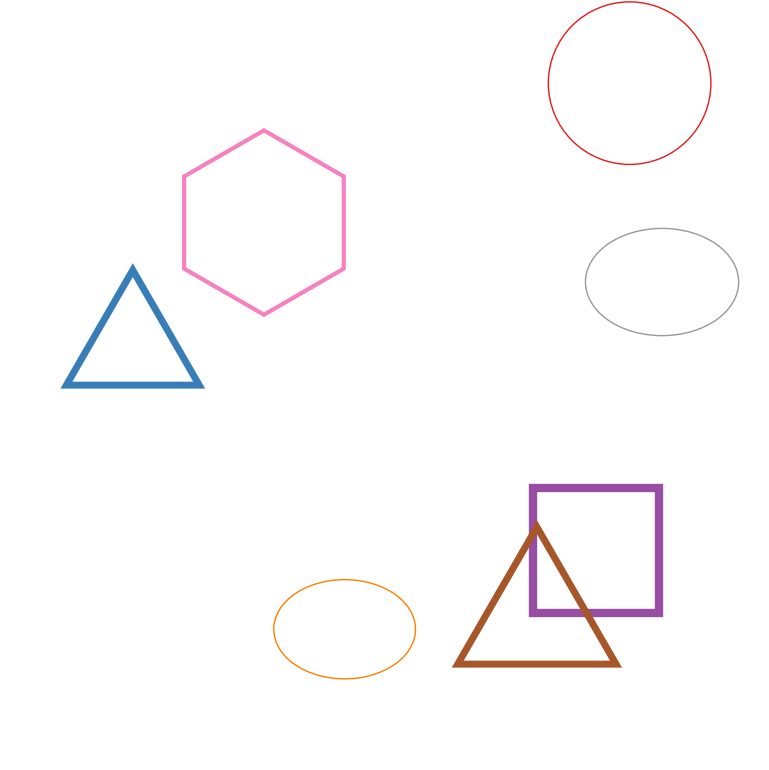[{"shape": "circle", "thickness": 0.5, "radius": 0.53, "center": [0.818, 0.892]}, {"shape": "triangle", "thickness": 2.5, "radius": 0.5, "center": [0.172, 0.55]}, {"shape": "square", "thickness": 3, "radius": 0.41, "center": [0.774, 0.285]}, {"shape": "oval", "thickness": 0.5, "radius": 0.46, "center": [0.448, 0.183]}, {"shape": "triangle", "thickness": 2.5, "radius": 0.59, "center": [0.697, 0.197]}, {"shape": "hexagon", "thickness": 1.5, "radius": 0.6, "center": [0.343, 0.711]}, {"shape": "oval", "thickness": 0.5, "radius": 0.5, "center": [0.86, 0.634]}]